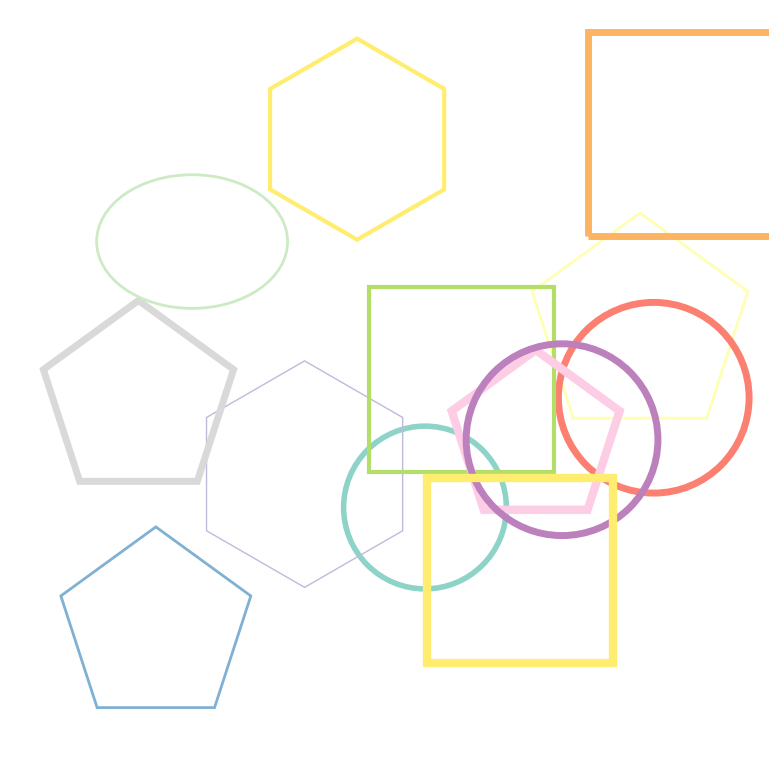[{"shape": "circle", "thickness": 2, "radius": 0.53, "center": [0.552, 0.341]}, {"shape": "pentagon", "thickness": 1, "radius": 0.74, "center": [0.831, 0.576]}, {"shape": "hexagon", "thickness": 0.5, "radius": 0.74, "center": [0.396, 0.384]}, {"shape": "circle", "thickness": 2.5, "radius": 0.62, "center": [0.849, 0.483]}, {"shape": "pentagon", "thickness": 1, "radius": 0.65, "center": [0.202, 0.186]}, {"shape": "square", "thickness": 2.5, "radius": 0.66, "center": [0.896, 0.826]}, {"shape": "square", "thickness": 1.5, "radius": 0.6, "center": [0.599, 0.507]}, {"shape": "pentagon", "thickness": 3, "radius": 0.57, "center": [0.696, 0.431]}, {"shape": "pentagon", "thickness": 2.5, "radius": 0.65, "center": [0.18, 0.48]}, {"shape": "circle", "thickness": 2.5, "radius": 0.62, "center": [0.73, 0.429]}, {"shape": "oval", "thickness": 1, "radius": 0.62, "center": [0.25, 0.686]}, {"shape": "hexagon", "thickness": 1.5, "radius": 0.65, "center": [0.464, 0.819]}, {"shape": "square", "thickness": 3, "radius": 0.6, "center": [0.675, 0.259]}]